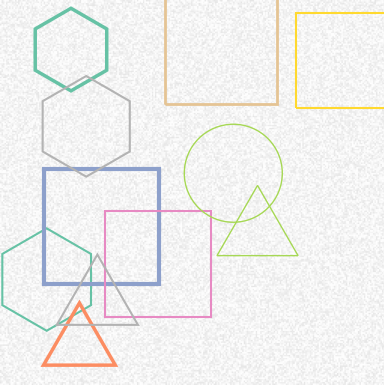[{"shape": "hexagon", "thickness": 2.5, "radius": 0.54, "center": [0.184, 0.871]}, {"shape": "hexagon", "thickness": 1.5, "radius": 0.67, "center": [0.121, 0.274]}, {"shape": "triangle", "thickness": 2.5, "radius": 0.54, "center": [0.206, 0.105]}, {"shape": "square", "thickness": 3, "radius": 0.75, "center": [0.264, 0.411]}, {"shape": "square", "thickness": 1.5, "radius": 0.69, "center": [0.409, 0.314]}, {"shape": "triangle", "thickness": 1, "radius": 0.61, "center": [0.669, 0.397]}, {"shape": "circle", "thickness": 1, "radius": 0.64, "center": [0.606, 0.55]}, {"shape": "square", "thickness": 1.5, "radius": 0.62, "center": [0.893, 0.843]}, {"shape": "square", "thickness": 2, "radius": 0.72, "center": [0.573, 0.874]}, {"shape": "hexagon", "thickness": 1.5, "radius": 0.65, "center": [0.224, 0.672]}, {"shape": "triangle", "thickness": 1.5, "radius": 0.61, "center": [0.253, 0.217]}]